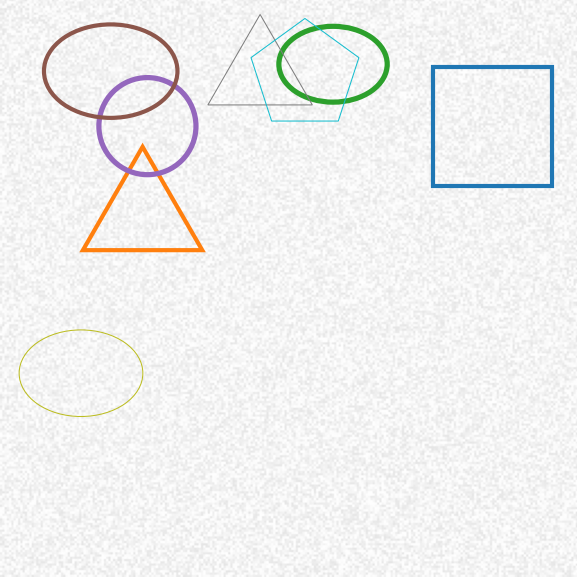[{"shape": "square", "thickness": 2, "radius": 0.52, "center": [0.853, 0.78]}, {"shape": "triangle", "thickness": 2, "radius": 0.6, "center": [0.247, 0.626]}, {"shape": "oval", "thickness": 2.5, "radius": 0.47, "center": [0.577, 0.888]}, {"shape": "circle", "thickness": 2.5, "radius": 0.42, "center": [0.255, 0.781]}, {"shape": "oval", "thickness": 2, "radius": 0.58, "center": [0.192, 0.876]}, {"shape": "triangle", "thickness": 0.5, "radius": 0.52, "center": [0.45, 0.87]}, {"shape": "oval", "thickness": 0.5, "radius": 0.54, "center": [0.14, 0.353]}, {"shape": "pentagon", "thickness": 0.5, "radius": 0.49, "center": [0.528, 0.869]}]